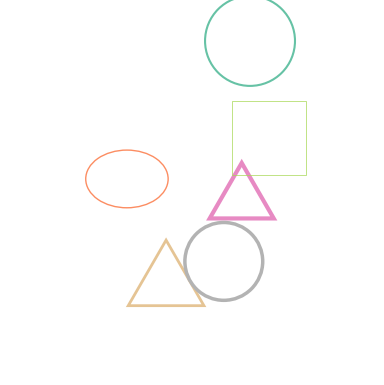[{"shape": "circle", "thickness": 1.5, "radius": 0.58, "center": [0.649, 0.894]}, {"shape": "oval", "thickness": 1, "radius": 0.54, "center": [0.33, 0.535]}, {"shape": "triangle", "thickness": 3, "radius": 0.48, "center": [0.628, 0.481]}, {"shape": "square", "thickness": 0.5, "radius": 0.48, "center": [0.698, 0.642]}, {"shape": "triangle", "thickness": 2, "radius": 0.57, "center": [0.431, 0.263]}, {"shape": "circle", "thickness": 2.5, "radius": 0.51, "center": [0.581, 0.321]}]